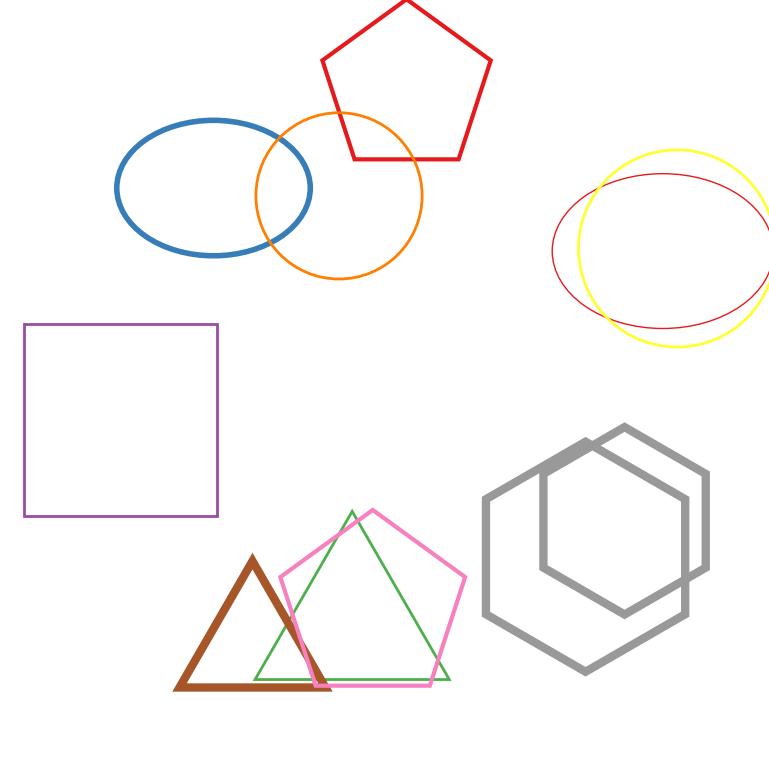[{"shape": "pentagon", "thickness": 1.5, "radius": 0.57, "center": [0.528, 0.886]}, {"shape": "oval", "thickness": 0.5, "radius": 0.72, "center": [0.861, 0.674]}, {"shape": "oval", "thickness": 2, "radius": 0.63, "center": [0.277, 0.756]}, {"shape": "triangle", "thickness": 1, "radius": 0.73, "center": [0.457, 0.19]}, {"shape": "square", "thickness": 1, "radius": 0.62, "center": [0.157, 0.455]}, {"shape": "circle", "thickness": 1, "radius": 0.54, "center": [0.44, 0.746]}, {"shape": "circle", "thickness": 1, "radius": 0.64, "center": [0.879, 0.677]}, {"shape": "triangle", "thickness": 3, "radius": 0.55, "center": [0.328, 0.162]}, {"shape": "pentagon", "thickness": 1.5, "radius": 0.63, "center": [0.484, 0.212]}, {"shape": "hexagon", "thickness": 3, "radius": 0.75, "center": [0.76, 0.277]}, {"shape": "hexagon", "thickness": 3, "radius": 0.61, "center": [0.811, 0.324]}]